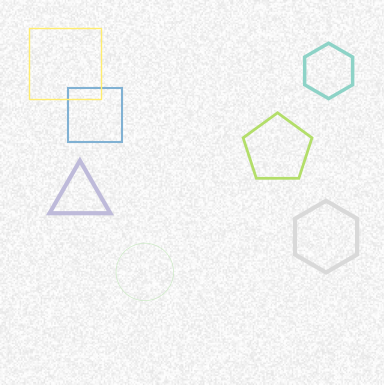[{"shape": "hexagon", "thickness": 2.5, "radius": 0.36, "center": [0.854, 0.816]}, {"shape": "triangle", "thickness": 3, "radius": 0.46, "center": [0.208, 0.492]}, {"shape": "square", "thickness": 1.5, "radius": 0.35, "center": [0.246, 0.702]}, {"shape": "pentagon", "thickness": 2, "radius": 0.47, "center": [0.721, 0.613]}, {"shape": "hexagon", "thickness": 3, "radius": 0.47, "center": [0.847, 0.385]}, {"shape": "circle", "thickness": 0.5, "radius": 0.37, "center": [0.376, 0.294]}, {"shape": "square", "thickness": 1, "radius": 0.46, "center": [0.169, 0.836]}]